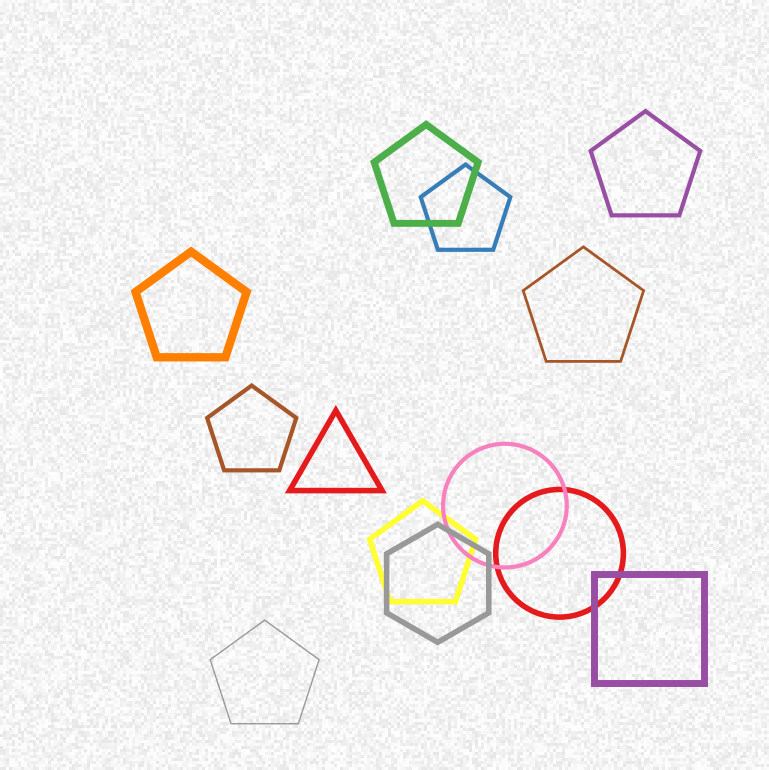[{"shape": "circle", "thickness": 2, "radius": 0.41, "center": [0.727, 0.281]}, {"shape": "triangle", "thickness": 2, "radius": 0.35, "center": [0.436, 0.398]}, {"shape": "pentagon", "thickness": 1.5, "radius": 0.31, "center": [0.605, 0.725]}, {"shape": "pentagon", "thickness": 2.5, "radius": 0.35, "center": [0.553, 0.767]}, {"shape": "square", "thickness": 2.5, "radius": 0.36, "center": [0.843, 0.184]}, {"shape": "pentagon", "thickness": 1.5, "radius": 0.37, "center": [0.838, 0.781]}, {"shape": "pentagon", "thickness": 3, "radius": 0.38, "center": [0.248, 0.597]}, {"shape": "pentagon", "thickness": 2, "radius": 0.36, "center": [0.549, 0.277]}, {"shape": "pentagon", "thickness": 1, "radius": 0.41, "center": [0.758, 0.597]}, {"shape": "pentagon", "thickness": 1.5, "radius": 0.3, "center": [0.327, 0.438]}, {"shape": "circle", "thickness": 1.5, "radius": 0.4, "center": [0.656, 0.343]}, {"shape": "hexagon", "thickness": 2, "radius": 0.38, "center": [0.568, 0.242]}, {"shape": "pentagon", "thickness": 0.5, "radius": 0.37, "center": [0.344, 0.12]}]